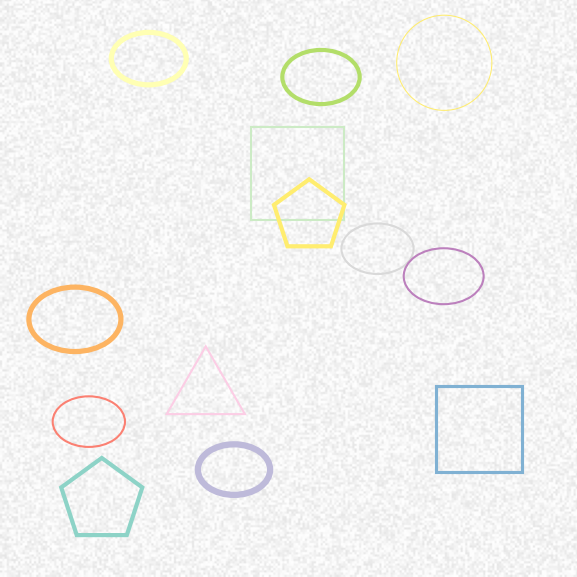[{"shape": "pentagon", "thickness": 2, "radius": 0.37, "center": [0.176, 0.132]}, {"shape": "oval", "thickness": 2.5, "radius": 0.32, "center": [0.258, 0.898]}, {"shape": "oval", "thickness": 3, "radius": 0.31, "center": [0.405, 0.186]}, {"shape": "oval", "thickness": 1, "radius": 0.31, "center": [0.154, 0.269]}, {"shape": "square", "thickness": 1.5, "radius": 0.37, "center": [0.83, 0.257]}, {"shape": "oval", "thickness": 2.5, "radius": 0.4, "center": [0.13, 0.446]}, {"shape": "oval", "thickness": 2, "radius": 0.33, "center": [0.556, 0.866]}, {"shape": "triangle", "thickness": 1, "radius": 0.39, "center": [0.356, 0.321]}, {"shape": "oval", "thickness": 1, "radius": 0.31, "center": [0.654, 0.568]}, {"shape": "oval", "thickness": 1, "radius": 0.35, "center": [0.768, 0.521]}, {"shape": "square", "thickness": 1, "radius": 0.4, "center": [0.515, 0.699]}, {"shape": "pentagon", "thickness": 2, "radius": 0.32, "center": [0.535, 0.625]}, {"shape": "circle", "thickness": 0.5, "radius": 0.41, "center": [0.769, 0.89]}]